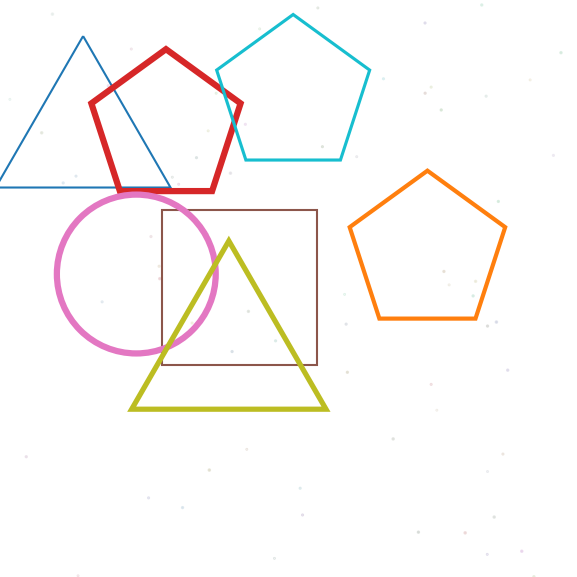[{"shape": "triangle", "thickness": 1, "radius": 0.87, "center": [0.144, 0.762]}, {"shape": "pentagon", "thickness": 2, "radius": 0.71, "center": [0.74, 0.562]}, {"shape": "pentagon", "thickness": 3, "radius": 0.68, "center": [0.287, 0.778]}, {"shape": "square", "thickness": 1, "radius": 0.67, "center": [0.415, 0.502]}, {"shape": "circle", "thickness": 3, "radius": 0.69, "center": [0.236, 0.525]}, {"shape": "triangle", "thickness": 2.5, "radius": 0.97, "center": [0.396, 0.388]}, {"shape": "pentagon", "thickness": 1.5, "radius": 0.7, "center": [0.508, 0.835]}]